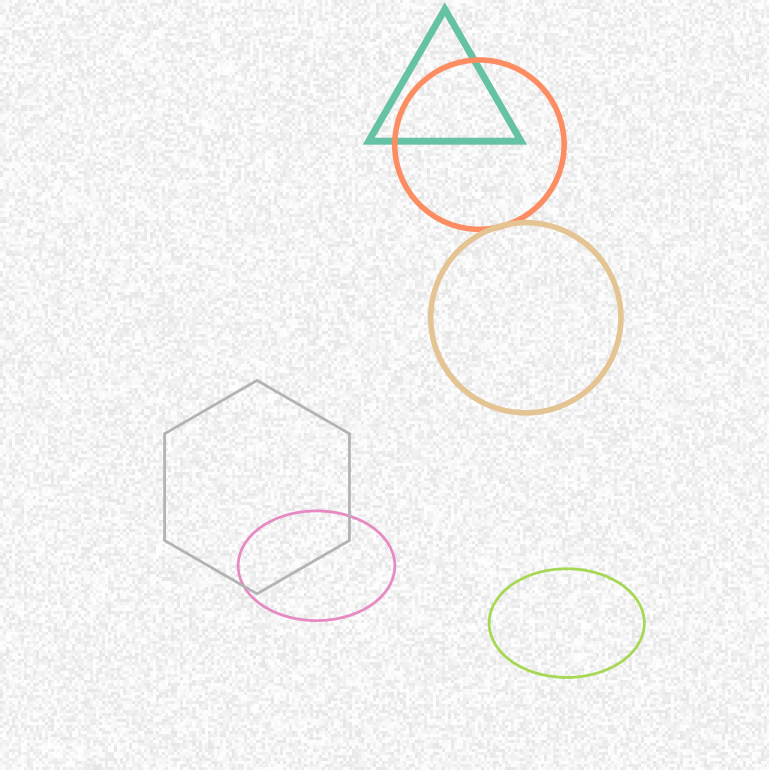[{"shape": "triangle", "thickness": 2.5, "radius": 0.57, "center": [0.578, 0.874]}, {"shape": "circle", "thickness": 2, "radius": 0.55, "center": [0.623, 0.812]}, {"shape": "oval", "thickness": 1, "radius": 0.51, "center": [0.411, 0.265]}, {"shape": "oval", "thickness": 1, "radius": 0.5, "center": [0.736, 0.191]}, {"shape": "circle", "thickness": 2, "radius": 0.62, "center": [0.683, 0.587]}, {"shape": "hexagon", "thickness": 1, "radius": 0.69, "center": [0.334, 0.367]}]